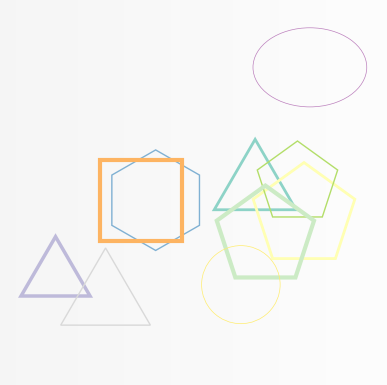[{"shape": "triangle", "thickness": 2, "radius": 0.61, "center": [0.658, 0.516]}, {"shape": "pentagon", "thickness": 2, "radius": 0.69, "center": [0.785, 0.44]}, {"shape": "triangle", "thickness": 2.5, "radius": 0.51, "center": [0.143, 0.283]}, {"shape": "hexagon", "thickness": 1, "radius": 0.65, "center": [0.402, 0.48]}, {"shape": "square", "thickness": 3, "radius": 0.53, "center": [0.364, 0.478]}, {"shape": "pentagon", "thickness": 1, "radius": 0.55, "center": [0.768, 0.525]}, {"shape": "triangle", "thickness": 1, "radius": 0.67, "center": [0.272, 0.222]}, {"shape": "oval", "thickness": 0.5, "radius": 0.73, "center": [0.8, 0.825]}, {"shape": "pentagon", "thickness": 3, "radius": 0.66, "center": [0.685, 0.386]}, {"shape": "circle", "thickness": 0.5, "radius": 0.51, "center": [0.622, 0.261]}]